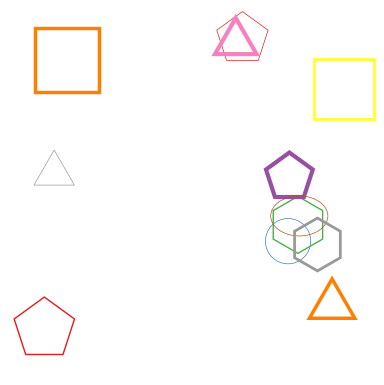[{"shape": "pentagon", "thickness": 1, "radius": 0.41, "center": [0.115, 0.146]}, {"shape": "pentagon", "thickness": 0.5, "radius": 0.35, "center": [0.63, 0.9]}, {"shape": "circle", "thickness": 0.5, "radius": 0.29, "center": [0.748, 0.374]}, {"shape": "hexagon", "thickness": 1, "radius": 0.37, "center": [0.774, 0.416]}, {"shape": "pentagon", "thickness": 3, "radius": 0.32, "center": [0.752, 0.54]}, {"shape": "square", "thickness": 2.5, "radius": 0.42, "center": [0.174, 0.844]}, {"shape": "triangle", "thickness": 2.5, "radius": 0.34, "center": [0.863, 0.207]}, {"shape": "square", "thickness": 2, "radius": 0.39, "center": [0.893, 0.768]}, {"shape": "oval", "thickness": 0.5, "radius": 0.37, "center": [0.777, 0.439]}, {"shape": "triangle", "thickness": 3, "radius": 0.31, "center": [0.612, 0.891]}, {"shape": "hexagon", "thickness": 2, "radius": 0.34, "center": [0.825, 0.365]}, {"shape": "triangle", "thickness": 0.5, "radius": 0.3, "center": [0.141, 0.55]}]